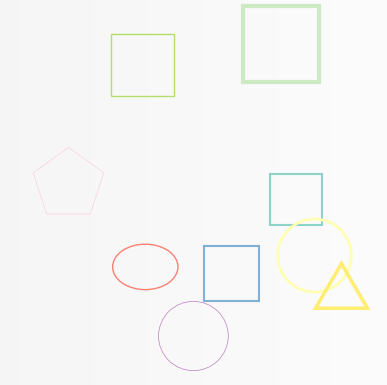[{"shape": "square", "thickness": 1.5, "radius": 0.33, "center": [0.764, 0.482]}, {"shape": "circle", "thickness": 2, "radius": 0.47, "center": [0.812, 0.336]}, {"shape": "oval", "thickness": 1, "radius": 0.42, "center": [0.375, 0.307]}, {"shape": "square", "thickness": 1.5, "radius": 0.36, "center": [0.597, 0.29]}, {"shape": "square", "thickness": 1, "radius": 0.4, "center": [0.367, 0.83]}, {"shape": "pentagon", "thickness": 0.5, "radius": 0.48, "center": [0.177, 0.521]}, {"shape": "circle", "thickness": 0.5, "radius": 0.45, "center": [0.499, 0.127]}, {"shape": "square", "thickness": 3, "radius": 0.49, "center": [0.726, 0.885]}, {"shape": "triangle", "thickness": 2.5, "radius": 0.39, "center": [0.881, 0.238]}]